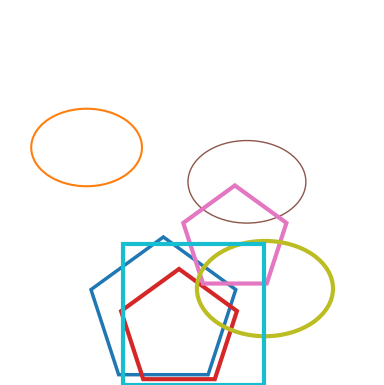[{"shape": "pentagon", "thickness": 2.5, "radius": 0.99, "center": [0.424, 0.187]}, {"shape": "oval", "thickness": 1.5, "radius": 0.72, "center": [0.225, 0.617]}, {"shape": "pentagon", "thickness": 3, "radius": 0.79, "center": [0.465, 0.143]}, {"shape": "oval", "thickness": 1, "radius": 0.77, "center": [0.641, 0.528]}, {"shape": "pentagon", "thickness": 3, "radius": 0.7, "center": [0.61, 0.377]}, {"shape": "oval", "thickness": 3, "radius": 0.88, "center": [0.688, 0.25]}, {"shape": "square", "thickness": 3, "radius": 0.91, "center": [0.503, 0.183]}]